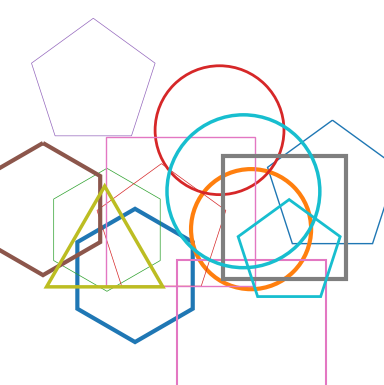[{"shape": "hexagon", "thickness": 3, "radius": 0.87, "center": [0.351, 0.285]}, {"shape": "pentagon", "thickness": 1, "radius": 0.89, "center": [0.864, 0.511]}, {"shape": "circle", "thickness": 3, "radius": 0.78, "center": [0.652, 0.405]}, {"shape": "hexagon", "thickness": 0.5, "radius": 0.8, "center": [0.278, 0.403]}, {"shape": "pentagon", "thickness": 0.5, "radius": 0.88, "center": [0.419, 0.399]}, {"shape": "circle", "thickness": 2, "radius": 0.84, "center": [0.57, 0.662]}, {"shape": "pentagon", "thickness": 0.5, "radius": 0.84, "center": [0.242, 0.784]}, {"shape": "hexagon", "thickness": 3, "radius": 0.86, "center": [0.112, 0.457]}, {"shape": "square", "thickness": 1, "radius": 0.97, "center": [0.47, 0.452]}, {"shape": "square", "thickness": 1.5, "radius": 0.97, "center": [0.654, 0.13]}, {"shape": "square", "thickness": 3, "radius": 0.8, "center": [0.739, 0.436]}, {"shape": "triangle", "thickness": 2.5, "radius": 0.87, "center": [0.272, 0.342]}, {"shape": "pentagon", "thickness": 2, "radius": 0.7, "center": [0.751, 0.342]}, {"shape": "circle", "thickness": 2.5, "radius": 0.99, "center": [0.632, 0.503]}]